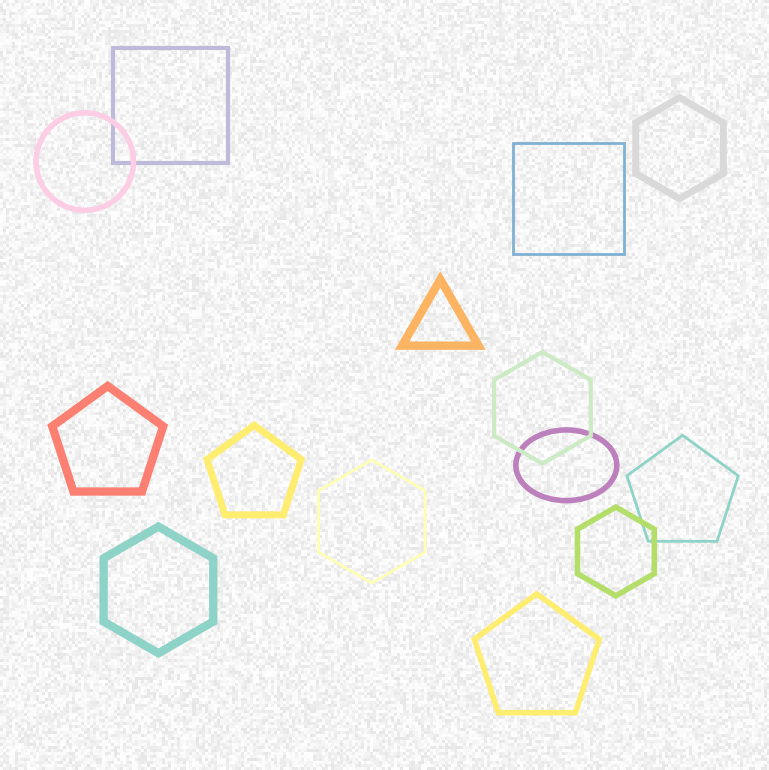[{"shape": "pentagon", "thickness": 1, "radius": 0.38, "center": [0.886, 0.359]}, {"shape": "hexagon", "thickness": 3, "radius": 0.41, "center": [0.206, 0.234]}, {"shape": "hexagon", "thickness": 1, "radius": 0.4, "center": [0.483, 0.323]}, {"shape": "square", "thickness": 1.5, "radius": 0.37, "center": [0.221, 0.863]}, {"shape": "pentagon", "thickness": 3, "radius": 0.38, "center": [0.14, 0.423]}, {"shape": "square", "thickness": 1, "radius": 0.36, "center": [0.739, 0.742]}, {"shape": "triangle", "thickness": 3, "radius": 0.29, "center": [0.572, 0.58]}, {"shape": "hexagon", "thickness": 2, "radius": 0.29, "center": [0.8, 0.284]}, {"shape": "circle", "thickness": 2, "radius": 0.32, "center": [0.11, 0.79]}, {"shape": "hexagon", "thickness": 2.5, "radius": 0.33, "center": [0.883, 0.808]}, {"shape": "oval", "thickness": 2, "radius": 0.33, "center": [0.735, 0.396]}, {"shape": "hexagon", "thickness": 1.5, "radius": 0.36, "center": [0.704, 0.47]}, {"shape": "pentagon", "thickness": 2, "radius": 0.43, "center": [0.697, 0.143]}, {"shape": "pentagon", "thickness": 2.5, "radius": 0.32, "center": [0.33, 0.383]}]